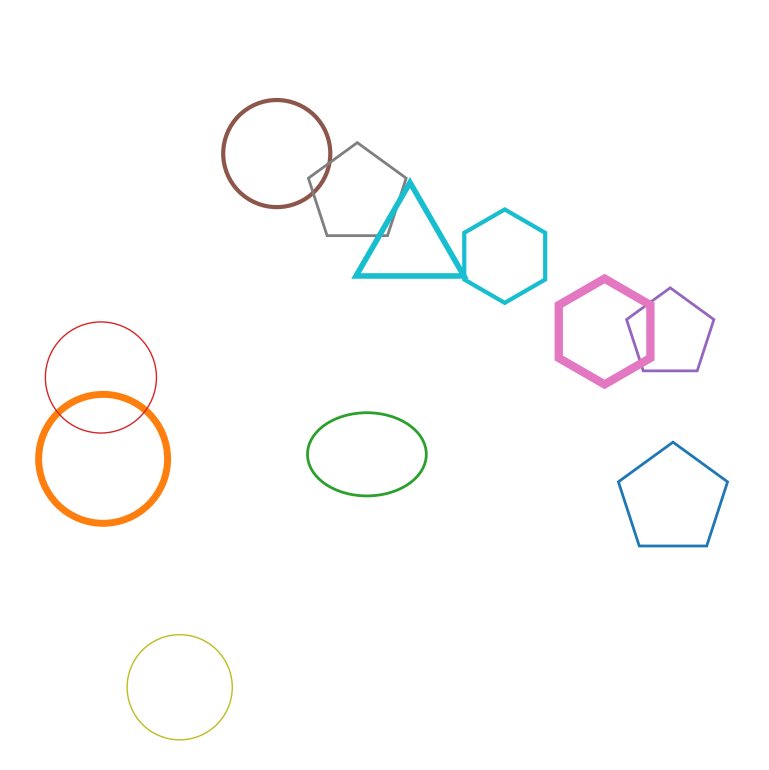[{"shape": "pentagon", "thickness": 1, "radius": 0.37, "center": [0.874, 0.351]}, {"shape": "circle", "thickness": 2.5, "radius": 0.42, "center": [0.134, 0.404]}, {"shape": "oval", "thickness": 1, "radius": 0.39, "center": [0.476, 0.41]}, {"shape": "circle", "thickness": 0.5, "radius": 0.36, "center": [0.131, 0.51]}, {"shape": "pentagon", "thickness": 1, "radius": 0.3, "center": [0.87, 0.567]}, {"shape": "circle", "thickness": 1.5, "radius": 0.35, "center": [0.359, 0.801]}, {"shape": "hexagon", "thickness": 3, "radius": 0.34, "center": [0.785, 0.569]}, {"shape": "pentagon", "thickness": 1, "radius": 0.33, "center": [0.464, 0.748]}, {"shape": "circle", "thickness": 0.5, "radius": 0.34, "center": [0.233, 0.107]}, {"shape": "hexagon", "thickness": 1.5, "radius": 0.3, "center": [0.655, 0.667]}, {"shape": "triangle", "thickness": 2, "radius": 0.4, "center": [0.532, 0.682]}]